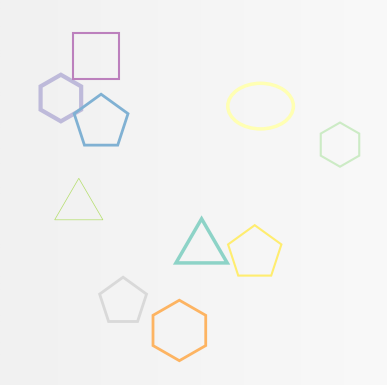[{"shape": "triangle", "thickness": 2.5, "radius": 0.38, "center": [0.52, 0.355]}, {"shape": "oval", "thickness": 2.5, "radius": 0.42, "center": [0.672, 0.724]}, {"shape": "hexagon", "thickness": 3, "radius": 0.3, "center": [0.157, 0.745]}, {"shape": "pentagon", "thickness": 2, "radius": 0.37, "center": [0.261, 0.682]}, {"shape": "hexagon", "thickness": 2, "radius": 0.39, "center": [0.463, 0.142]}, {"shape": "triangle", "thickness": 0.5, "radius": 0.36, "center": [0.203, 0.465]}, {"shape": "pentagon", "thickness": 2, "radius": 0.32, "center": [0.318, 0.216]}, {"shape": "square", "thickness": 1.5, "radius": 0.3, "center": [0.248, 0.855]}, {"shape": "hexagon", "thickness": 1.5, "radius": 0.29, "center": [0.877, 0.624]}, {"shape": "pentagon", "thickness": 1.5, "radius": 0.36, "center": [0.657, 0.343]}]